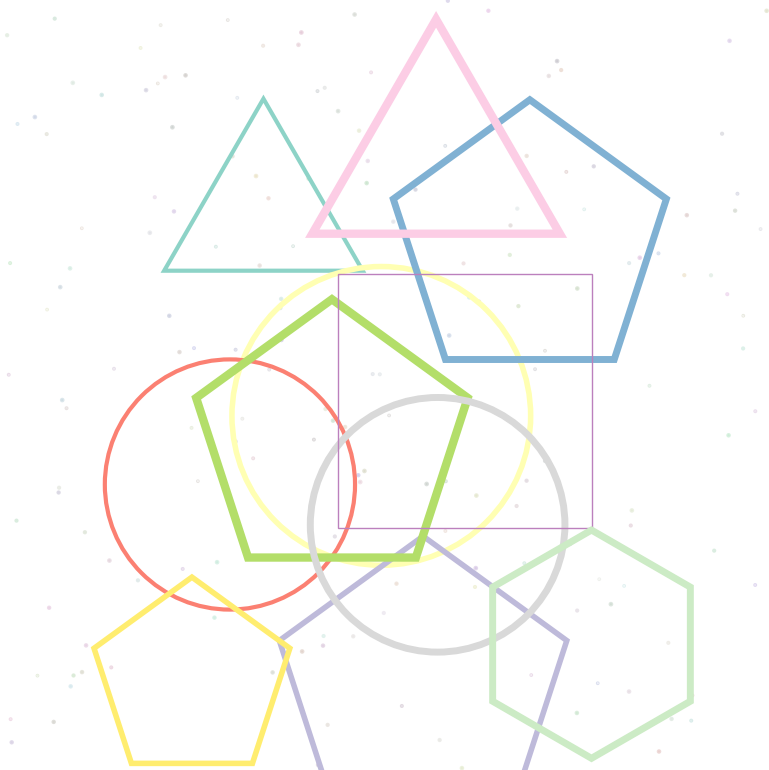[{"shape": "triangle", "thickness": 1.5, "radius": 0.74, "center": [0.342, 0.723]}, {"shape": "circle", "thickness": 2, "radius": 0.97, "center": [0.495, 0.46]}, {"shape": "pentagon", "thickness": 2, "radius": 0.98, "center": [0.549, 0.107]}, {"shape": "circle", "thickness": 1.5, "radius": 0.81, "center": [0.299, 0.371]}, {"shape": "pentagon", "thickness": 2.5, "radius": 0.93, "center": [0.688, 0.684]}, {"shape": "pentagon", "thickness": 3, "radius": 0.93, "center": [0.431, 0.426]}, {"shape": "triangle", "thickness": 3, "radius": 0.93, "center": [0.566, 0.789]}, {"shape": "circle", "thickness": 2.5, "radius": 0.83, "center": [0.568, 0.318]}, {"shape": "square", "thickness": 0.5, "radius": 0.82, "center": [0.603, 0.479]}, {"shape": "hexagon", "thickness": 2.5, "radius": 0.74, "center": [0.768, 0.163]}, {"shape": "pentagon", "thickness": 2, "radius": 0.67, "center": [0.249, 0.117]}]